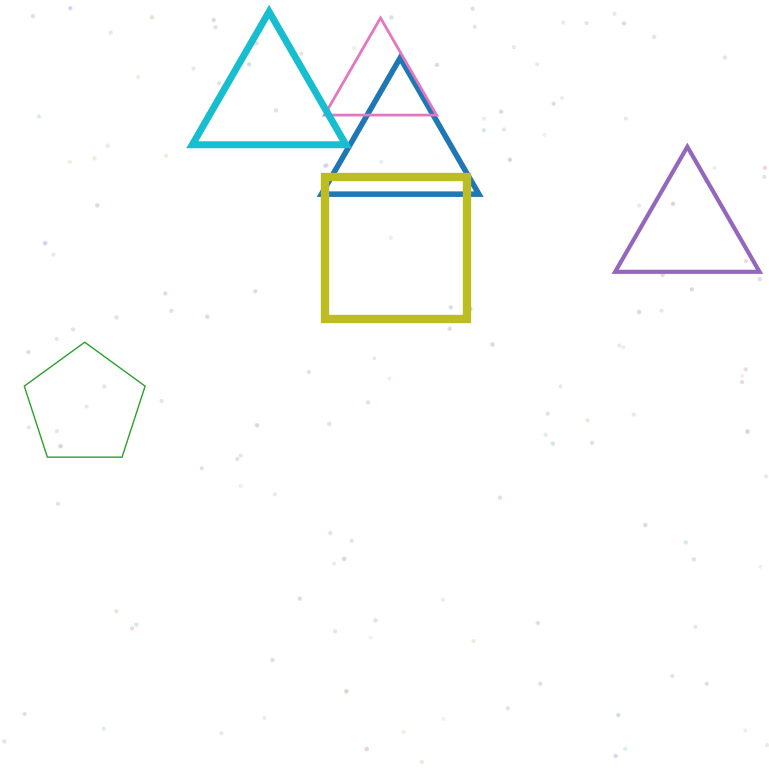[{"shape": "triangle", "thickness": 2, "radius": 0.59, "center": [0.52, 0.807]}, {"shape": "pentagon", "thickness": 0.5, "radius": 0.41, "center": [0.11, 0.473]}, {"shape": "triangle", "thickness": 1.5, "radius": 0.54, "center": [0.893, 0.701]}, {"shape": "triangle", "thickness": 1, "radius": 0.42, "center": [0.494, 0.893]}, {"shape": "square", "thickness": 3, "radius": 0.46, "center": [0.514, 0.678]}, {"shape": "triangle", "thickness": 2.5, "radius": 0.58, "center": [0.349, 0.87]}]